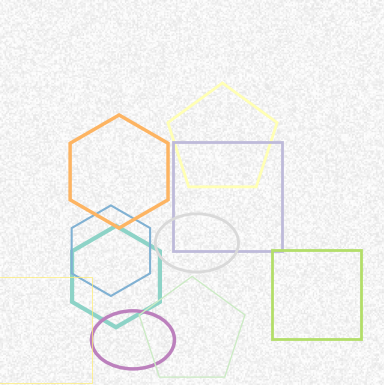[{"shape": "hexagon", "thickness": 3, "radius": 0.66, "center": [0.301, 0.282]}, {"shape": "pentagon", "thickness": 2, "radius": 0.75, "center": [0.578, 0.635]}, {"shape": "square", "thickness": 2, "radius": 0.71, "center": [0.591, 0.49]}, {"shape": "hexagon", "thickness": 1.5, "radius": 0.59, "center": [0.288, 0.349]}, {"shape": "hexagon", "thickness": 2.5, "radius": 0.73, "center": [0.309, 0.554]}, {"shape": "square", "thickness": 2, "radius": 0.57, "center": [0.822, 0.235]}, {"shape": "oval", "thickness": 2, "radius": 0.54, "center": [0.511, 0.369]}, {"shape": "oval", "thickness": 2.5, "radius": 0.54, "center": [0.345, 0.117]}, {"shape": "pentagon", "thickness": 1, "radius": 0.72, "center": [0.499, 0.137]}, {"shape": "square", "thickness": 0.5, "radius": 0.69, "center": [0.102, 0.143]}]